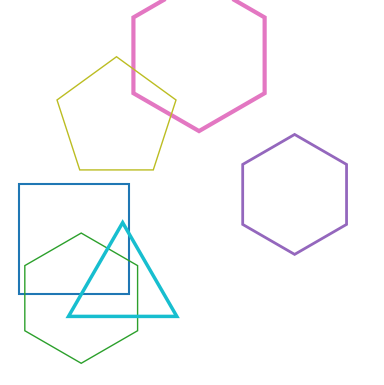[{"shape": "square", "thickness": 1.5, "radius": 0.71, "center": [0.193, 0.379]}, {"shape": "hexagon", "thickness": 1, "radius": 0.85, "center": [0.211, 0.226]}, {"shape": "hexagon", "thickness": 2, "radius": 0.78, "center": [0.765, 0.495]}, {"shape": "hexagon", "thickness": 3, "radius": 0.98, "center": [0.517, 0.856]}, {"shape": "pentagon", "thickness": 1, "radius": 0.81, "center": [0.303, 0.69]}, {"shape": "triangle", "thickness": 2.5, "radius": 0.81, "center": [0.319, 0.259]}]